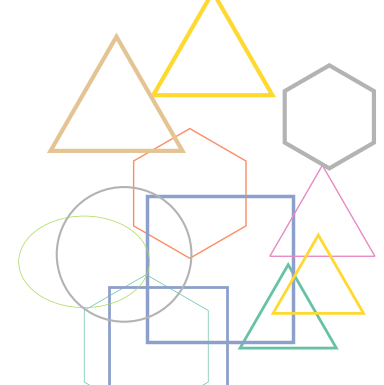[{"shape": "hexagon", "thickness": 0.5, "radius": 0.93, "center": [0.38, 0.101]}, {"shape": "triangle", "thickness": 2, "radius": 0.72, "center": [0.749, 0.168]}, {"shape": "hexagon", "thickness": 1, "radius": 0.84, "center": [0.493, 0.498]}, {"shape": "square", "thickness": 2.5, "radius": 0.95, "center": [0.571, 0.301]}, {"shape": "square", "thickness": 2, "radius": 0.76, "center": [0.436, 0.102]}, {"shape": "triangle", "thickness": 1, "radius": 0.79, "center": [0.837, 0.413]}, {"shape": "oval", "thickness": 0.5, "radius": 0.85, "center": [0.218, 0.32]}, {"shape": "triangle", "thickness": 3, "radius": 0.89, "center": [0.553, 0.842]}, {"shape": "triangle", "thickness": 2, "radius": 0.68, "center": [0.827, 0.254]}, {"shape": "triangle", "thickness": 3, "radius": 0.99, "center": [0.303, 0.707]}, {"shape": "circle", "thickness": 1.5, "radius": 0.87, "center": [0.322, 0.339]}, {"shape": "hexagon", "thickness": 3, "radius": 0.67, "center": [0.855, 0.697]}]